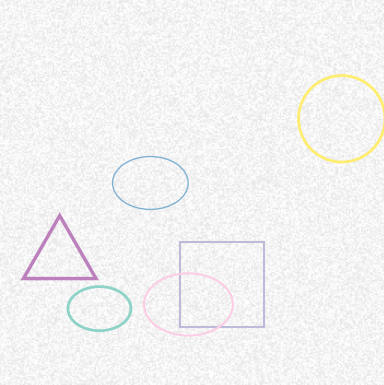[{"shape": "oval", "thickness": 2, "radius": 0.41, "center": [0.258, 0.198]}, {"shape": "square", "thickness": 1.5, "radius": 0.55, "center": [0.577, 0.261]}, {"shape": "oval", "thickness": 1, "radius": 0.49, "center": [0.391, 0.525]}, {"shape": "oval", "thickness": 1.5, "radius": 0.58, "center": [0.489, 0.209]}, {"shape": "triangle", "thickness": 2.5, "radius": 0.54, "center": [0.155, 0.331]}, {"shape": "circle", "thickness": 2, "radius": 0.56, "center": [0.888, 0.691]}]